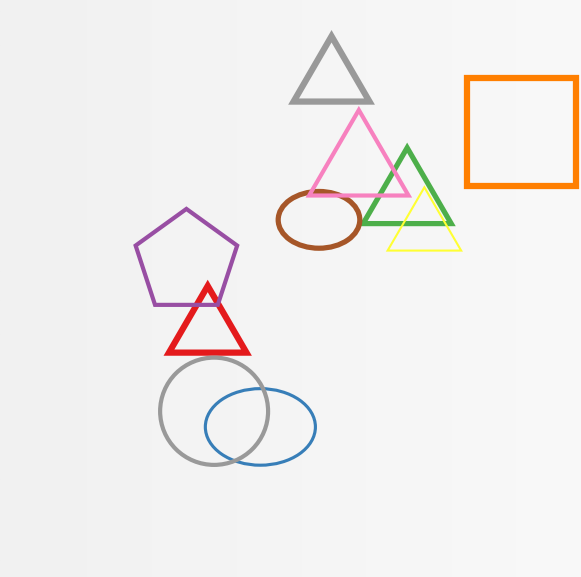[{"shape": "triangle", "thickness": 3, "radius": 0.38, "center": [0.357, 0.427]}, {"shape": "oval", "thickness": 1.5, "radius": 0.47, "center": [0.448, 0.26]}, {"shape": "triangle", "thickness": 2.5, "radius": 0.44, "center": [0.7, 0.656]}, {"shape": "pentagon", "thickness": 2, "radius": 0.46, "center": [0.321, 0.546]}, {"shape": "square", "thickness": 3, "radius": 0.47, "center": [0.898, 0.77]}, {"shape": "triangle", "thickness": 1, "radius": 0.37, "center": [0.73, 0.602]}, {"shape": "oval", "thickness": 2.5, "radius": 0.35, "center": [0.549, 0.618]}, {"shape": "triangle", "thickness": 2, "radius": 0.49, "center": [0.617, 0.71]}, {"shape": "circle", "thickness": 2, "radius": 0.46, "center": [0.368, 0.287]}, {"shape": "triangle", "thickness": 3, "radius": 0.38, "center": [0.57, 0.861]}]